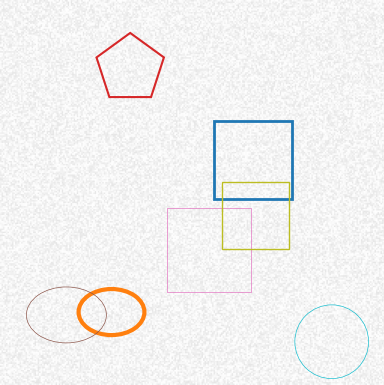[{"shape": "square", "thickness": 2, "radius": 0.51, "center": [0.657, 0.584]}, {"shape": "oval", "thickness": 3, "radius": 0.43, "center": [0.29, 0.189]}, {"shape": "pentagon", "thickness": 1.5, "radius": 0.46, "center": [0.338, 0.822]}, {"shape": "oval", "thickness": 0.5, "radius": 0.52, "center": [0.172, 0.182]}, {"shape": "square", "thickness": 0.5, "radius": 0.54, "center": [0.542, 0.352]}, {"shape": "square", "thickness": 1, "radius": 0.43, "center": [0.664, 0.44]}, {"shape": "circle", "thickness": 0.5, "radius": 0.48, "center": [0.862, 0.112]}]